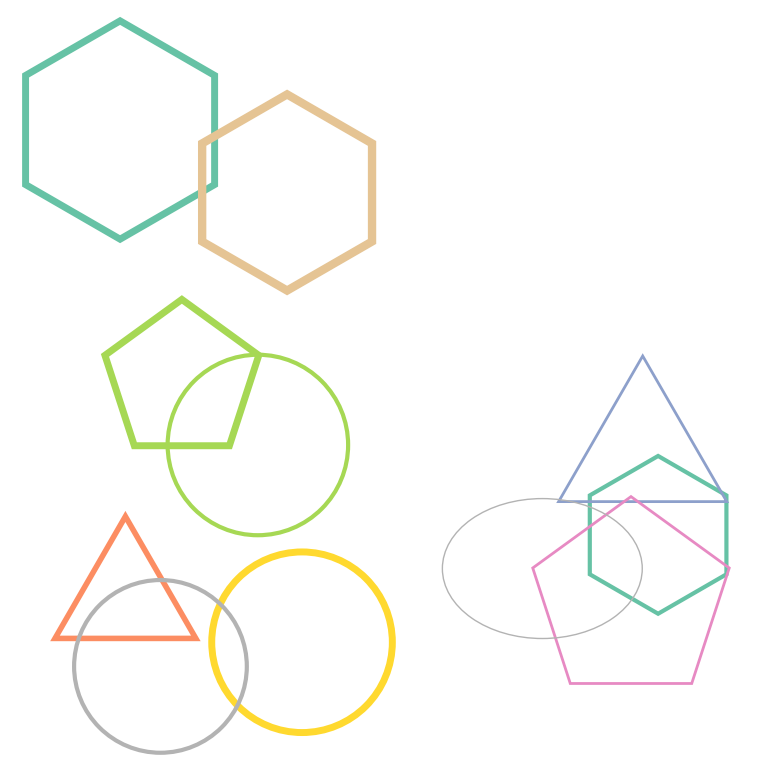[{"shape": "hexagon", "thickness": 2.5, "radius": 0.71, "center": [0.156, 0.831]}, {"shape": "hexagon", "thickness": 1.5, "radius": 0.51, "center": [0.855, 0.305]}, {"shape": "triangle", "thickness": 2, "radius": 0.53, "center": [0.163, 0.224]}, {"shape": "triangle", "thickness": 1, "radius": 0.63, "center": [0.835, 0.412]}, {"shape": "pentagon", "thickness": 1, "radius": 0.67, "center": [0.819, 0.221]}, {"shape": "circle", "thickness": 1.5, "radius": 0.59, "center": [0.335, 0.422]}, {"shape": "pentagon", "thickness": 2.5, "radius": 0.53, "center": [0.236, 0.506]}, {"shape": "circle", "thickness": 2.5, "radius": 0.59, "center": [0.392, 0.166]}, {"shape": "hexagon", "thickness": 3, "radius": 0.64, "center": [0.373, 0.75]}, {"shape": "oval", "thickness": 0.5, "radius": 0.65, "center": [0.704, 0.262]}, {"shape": "circle", "thickness": 1.5, "radius": 0.56, "center": [0.208, 0.135]}]